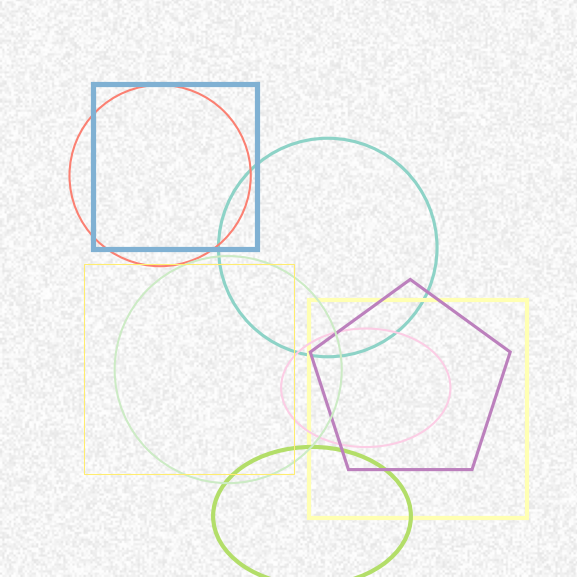[{"shape": "circle", "thickness": 1.5, "radius": 0.95, "center": [0.568, 0.571]}, {"shape": "square", "thickness": 2, "radius": 0.94, "center": [0.724, 0.291]}, {"shape": "circle", "thickness": 1, "radius": 0.78, "center": [0.277, 0.695]}, {"shape": "square", "thickness": 2.5, "radius": 0.71, "center": [0.303, 0.711]}, {"shape": "oval", "thickness": 2, "radius": 0.86, "center": [0.54, 0.105]}, {"shape": "oval", "thickness": 1, "radius": 0.73, "center": [0.633, 0.328]}, {"shape": "pentagon", "thickness": 1.5, "radius": 0.91, "center": [0.71, 0.333]}, {"shape": "circle", "thickness": 1, "radius": 0.98, "center": [0.395, 0.359]}, {"shape": "square", "thickness": 0.5, "radius": 0.91, "center": [0.328, 0.36]}]